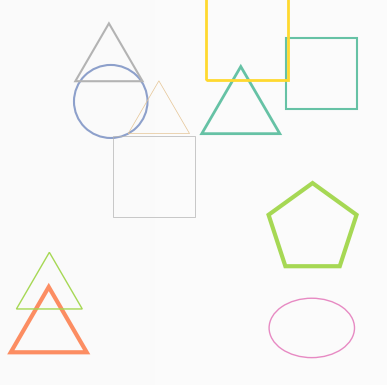[{"shape": "square", "thickness": 1.5, "radius": 0.46, "center": [0.83, 0.808]}, {"shape": "triangle", "thickness": 2, "radius": 0.58, "center": [0.621, 0.711]}, {"shape": "triangle", "thickness": 3, "radius": 0.57, "center": [0.126, 0.142]}, {"shape": "circle", "thickness": 1.5, "radius": 0.47, "center": [0.286, 0.736]}, {"shape": "oval", "thickness": 1, "radius": 0.55, "center": [0.805, 0.148]}, {"shape": "pentagon", "thickness": 3, "radius": 0.6, "center": [0.807, 0.405]}, {"shape": "triangle", "thickness": 1, "radius": 0.49, "center": [0.127, 0.247]}, {"shape": "square", "thickness": 2, "radius": 0.53, "center": [0.637, 0.897]}, {"shape": "triangle", "thickness": 0.5, "radius": 0.46, "center": [0.41, 0.699]}, {"shape": "triangle", "thickness": 1.5, "radius": 0.5, "center": [0.281, 0.839]}, {"shape": "square", "thickness": 0.5, "radius": 0.53, "center": [0.397, 0.541]}]